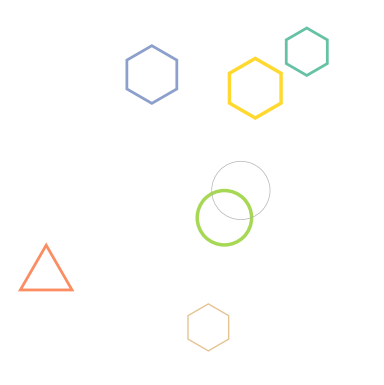[{"shape": "hexagon", "thickness": 2, "radius": 0.31, "center": [0.797, 0.866]}, {"shape": "triangle", "thickness": 2, "radius": 0.39, "center": [0.12, 0.286]}, {"shape": "hexagon", "thickness": 2, "radius": 0.37, "center": [0.394, 0.806]}, {"shape": "circle", "thickness": 2.5, "radius": 0.35, "center": [0.583, 0.434]}, {"shape": "hexagon", "thickness": 2.5, "radius": 0.39, "center": [0.663, 0.771]}, {"shape": "hexagon", "thickness": 1, "radius": 0.3, "center": [0.541, 0.15]}, {"shape": "circle", "thickness": 0.5, "radius": 0.38, "center": [0.626, 0.505]}]